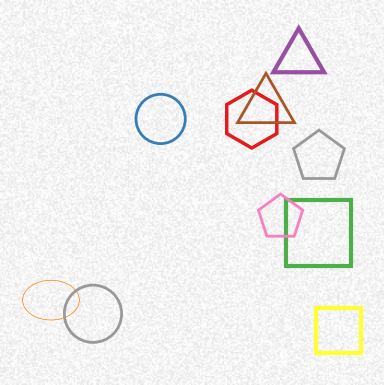[{"shape": "hexagon", "thickness": 2.5, "radius": 0.38, "center": [0.654, 0.691]}, {"shape": "circle", "thickness": 2, "radius": 0.32, "center": [0.417, 0.691]}, {"shape": "square", "thickness": 3, "radius": 0.43, "center": [0.827, 0.394]}, {"shape": "triangle", "thickness": 3, "radius": 0.38, "center": [0.776, 0.85]}, {"shape": "oval", "thickness": 0.5, "radius": 0.37, "center": [0.132, 0.22]}, {"shape": "square", "thickness": 3, "radius": 0.29, "center": [0.88, 0.141]}, {"shape": "triangle", "thickness": 2, "radius": 0.43, "center": [0.691, 0.724]}, {"shape": "pentagon", "thickness": 2, "radius": 0.3, "center": [0.729, 0.435]}, {"shape": "pentagon", "thickness": 2, "radius": 0.35, "center": [0.829, 0.593]}, {"shape": "circle", "thickness": 2, "radius": 0.37, "center": [0.241, 0.185]}]